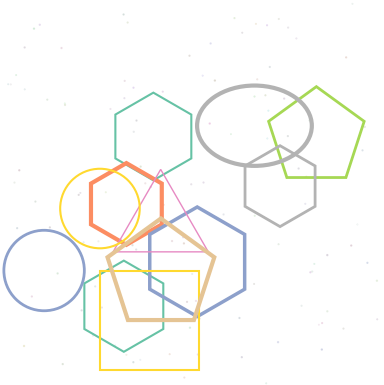[{"shape": "hexagon", "thickness": 1.5, "radius": 0.59, "center": [0.322, 0.205]}, {"shape": "hexagon", "thickness": 1.5, "radius": 0.57, "center": [0.398, 0.645]}, {"shape": "hexagon", "thickness": 3, "radius": 0.53, "center": [0.328, 0.47]}, {"shape": "circle", "thickness": 2, "radius": 0.52, "center": [0.115, 0.297]}, {"shape": "hexagon", "thickness": 2.5, "radius": 0.71, "center": [0.512, 0.32]}, {"shape": "triangle", "thickness": 1, "radius": 0.71, "center": [0.417, 0.417]}, {"shape": "pentagon", "thickness": 2, "radius": 0.65, "center": [0.822, 0.644]}, {"shape": "circle", "thickness": 1.5, "radius": 0.52, "center": [0.26, 0.458]}, {"shape": "square", "thickness": 1.5, "radius": 0.64, "center": [0.389, 0.167]}, {"shape": "pentagon", "thickness": 3, "radius": 0.73, "center": [0.418, 0.287]}, {"shape": "hexagon", "thickness": 2, "radius": 0.53, "center": [0.727, 0.516]}, {"shape": "oval", "thickness": 3, "radius": 0.75, "center": [0.661, 0.673]}]